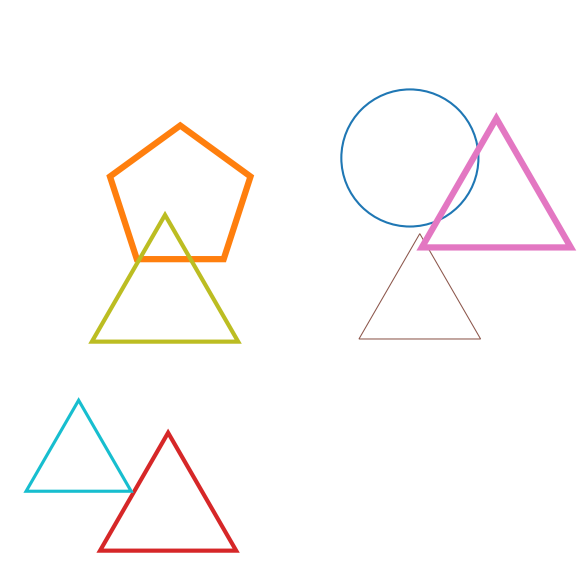[{"shape": "circle", "thickness": 1, "radius": 0.59, "center": [0.71, 0.726]}, {"shape": "pentagon", "thickness": 3, "radius": 0.64, "center": [0.312, 0.654]}, {"shape": "triangle", "thickness": 2, "radius": 0.68, "center": [0.291, 0.114]}, {"shape": "triangle", "thickness": 0.5, "radius": 0.61, "center": [0.727, 0.473]}, {"shape": "triangle", "thickness": 3, "radius": 0.74, "center": [0.859, 0.645]}, {"shape": "triangle", "thickness": 2, "radius": 0.73, "center": [0.286, 0.481]}, {"shape": "triangle", "thickness": 1.5, "radius": 0.53, "center": [0.136, 0.201]}]